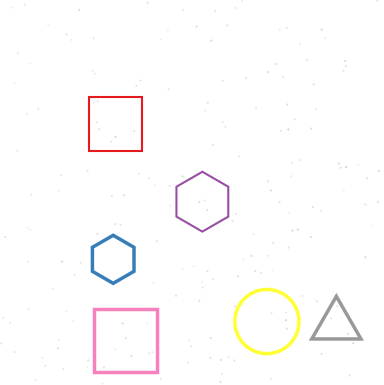[{"shape": "square", "thickness": 1.5, "radius": 0.35, "center": [0.3, 0.678]}, {"shape": "hexagon", "thickness": 2.5, "radius": 0.31, "center": [0.294, 0.326]}, {"shape": "hexagon", "thickness": 1.5, "radius": 0.39, "center": [0.526, 0.476]}, {"shape": "circle", "thickness": 2.5, "radius": 0.42, "center": [0.693, 0.165]}, {"shape": "square", "thickness": 2.5, "radius": 0.41, "center": [0.326, 0.115]}, {"shape": "triangle", "thickness": 2.5, "radius": 0.37, "center": [0.874, 0.156]}]